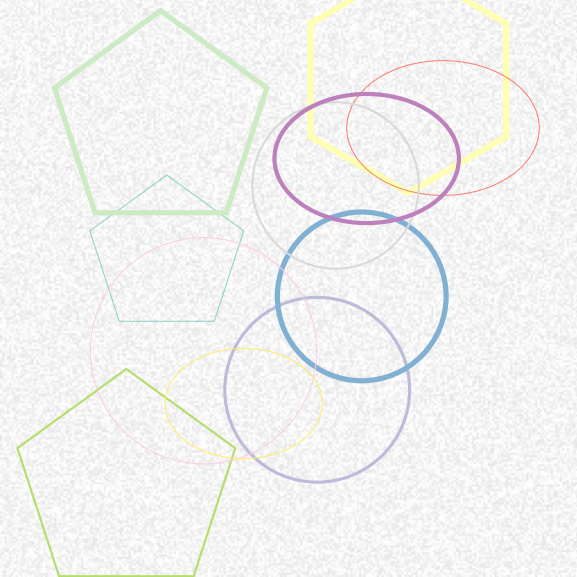[{"shape": "pentagon", "thickness": 0.5, "radius": 0.7, "center": [0.289, 0.556]}, {"shape": "hexagon", "thickness": 3, "radius": 0.98, "center": [0.707, 0.861]}, {"shape": "circle", "thickness": 1.5, "radius": 0.8, "center": [0.549, 0.324]}, {"shape": "oval", "thickness": 0.5, "radius": 0.83, "center": [0.767, 0.777]}, {"shape": "circle", "thickness": 2.5, "radius": 0.73, "center": [0.626, 0.486]}, {"shape": "pentagon", "thickness": 1, "radius": 0.99, "center": [0.219, 0.162]}, {"shape": "circle", "thickness": 0.5, "radius": 0.98, "center": [0.352, 0.392]}, {"shape": "circle", "thickness": 1, "radius": 0.72, "center": [0.581, 0.678]}, {"shape": "oval", "thickness": 2, "radius": 0.8, "center": [0.635, 0.725]}, {"shape": "pentagon", "thickness": 2.5, "radius": 0.97, "center": [0.278, 0.787]}, {"shape": "oval", "thickness": 0.5, "radius": 0.68, "center": [0.422, 0.3]}]